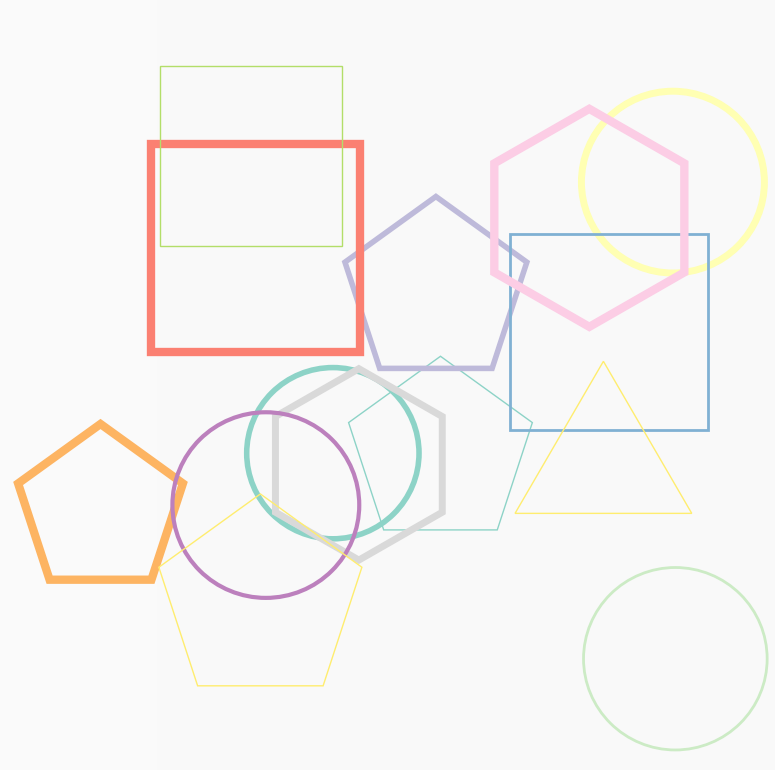[{"shape": "pentagon", "thickness": 0.5, "radius": 0.62, "center": [0.568, 0.413]}, {"shape": "circle", "thickness": 2, "radius": 0.56, "center": [0.429, 0.411]}, {"shape": "circle", "thickness": 2.5, "radius": 0.59, "center": [0.868, 0.763]}, {"shape": "pentagon", "thickness": 2, "radius": 0.62, "center": [0.562, 0.621]}, {"shape": "square", "thickness": 3, "radius": 0.68, "center": [0.33, 0.678]}, {"shape": "square", "thickness": 1, "radius": 0.64, "center": [0.786, 0.569]}, {"shape": "pentagon", "thickness": 3, "radius": 0.56, "center": [0.13, 0.338]}, {"shape": "square", "thickness": 0.5, "radius": 0.59, "center": [0.324, 0.797]}, {"shape": "hexagon", "thickness": 3, "radius": 0.71, "center": [0.76, 0.717]}, {"shape": "hexagon", "thickness": 2.5, "radius": 0.62, "center": [0.463, 0.397]}, {"shape": "circle", "thickness": 1.5, "radius": 0.6, "center": [0.343, 0.344]}, {"shape": "circle", "thickness": 1, "radius": 0.59, "center": [0.871, 0.144]}, {"shape": "pentagon", "thickness": 0.5, "radius": 0.69, "center": [0.336, 0.221]}, {"shape": "triangle", "thickness": 0.5, "radius": 0.66, "center": [0.779, 0.399]}]